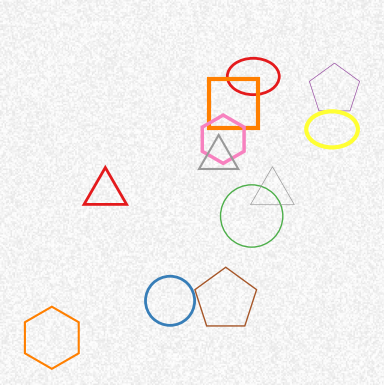[{"shape": "oval", "thickness": 2, "radius": 0.34, "center": [0.658, 0.801]}, {"shape": "triangle", "thickness": 2, "radius": 0.32, "center": [0.274, 0.501]}, {"shape": "circle", "thickness": 2, "radius": 0.32, "center": [0.442, 0.219]}, {"shape": "circle", "thickness": 1, "radius": 0.4, "center": [0.654, 0.439]}, {"shape": "pentagon", "thickness": 0.5, "radius": 0.34, "center": [0.869, 0.767]}, {"shape": "square", "thickness": 3, "radius": 0.32, "center": [0.607, 0.731]}, {"shape": "hexagon", "thickness": 1.5, "radius": 0.4, "center": [0.135, 0.123]}, {"shape": "oval", "thickness": 3, "radius": 0.33, "center": [0.863, 0.664]}, {"shape": "pentagon", "thickness": 1, "radius": 0.42, "center": [0.586, 0.222]}, {"shape": "hexagon", "thickness": 2.5, "radius": 0.31, "center": [0.58, 0.638]}, {"shape": "triangle", "thickness": 1.5, "radius": 0.29, "center": [0.568, 0.591]}, {"shape": "triangle", "thickness": 0.5, "radius": 0.33, "center": [0.708, 0.501]}]